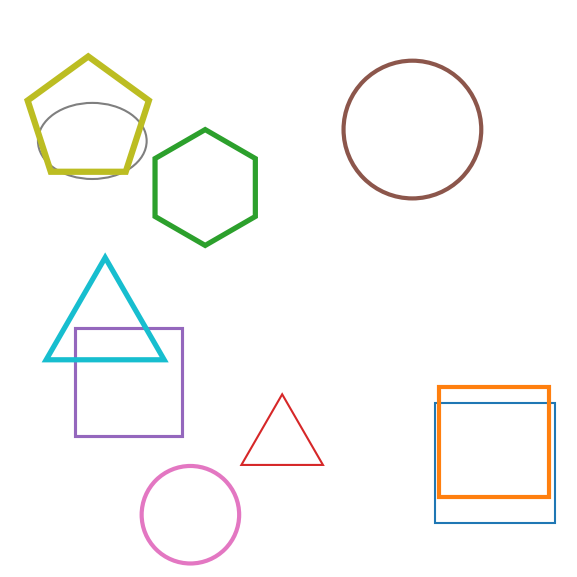[{"shape": "square", "thickness": 1, "radius": 0.52, "center": [0.857, 0.197]}, {"shape": "square", "thickness": 2, "radius": 0.48, "center": [0.856, 0.234]}, {"shape": "hexagon", "thickness": 2.5, "radius": 0.5, "center": [0.355, 0.674]}, {"shape": "triangle", "thickness": 1, "radius": 0.41, "center": [0.489, 0.235]}, {"shape": "square", "thickness": 1.5, "radius": 0.47, "center": [0.223, 0.337]}, {"shape": "circle", "thickness": 2, "radius": 0.6, "center": [0.714, 0.775]}, {"shape": "circle", "thickness": 2, "radius": 0.42, "center": [0.33, 0.108]}, {"shape": "oval", "thickness": 1, "radius": 0.47, "center": [0.16, 0.755]}, {"shape": "pentagon", "thickness": 3, "radius": 0.55, "center": [0.153, 0.791]}, {"shape": "triangle", "thickness": 2.5, "radius": 0.59, "center": [0.182, 0.435]}]